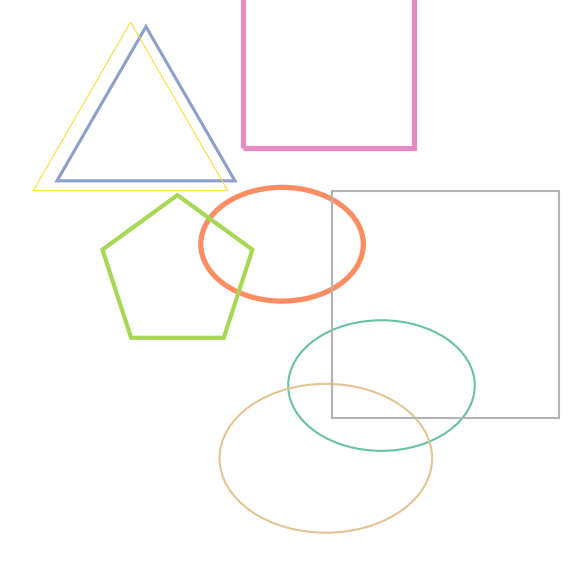[{"shape": "oval", "thickness": 1, "radius": 0.81, "center": [0.661, 0.332]}, {"shape": "oval", "thickness": 2.5, "radius": 0.7, "center": [0.488, 0.576]}, {"shape": "triangle", "thickness": 1.5, "radius": 0.89, "center": [0.253, 0.775]}, {"shape": "square", "thickness": 2.5, "radius": 0.74, "center": [0.569, 0.892]}, {"shape": "pentagon", "thickness": 2, "radius": 0.68, "center": [0.307, 0.525]}, {"shape": "triangle", "thickness": 0.5, "radius": 0.97, "center": [0.226, 0.766]}, {"shape": "oval", "thickness": 1, "radius": 0.92, "center": [0.564, 0.206]}, {"shape": "square", "thickness": 1, "radius": 0.98, "center": [0.771, 0.472]}]